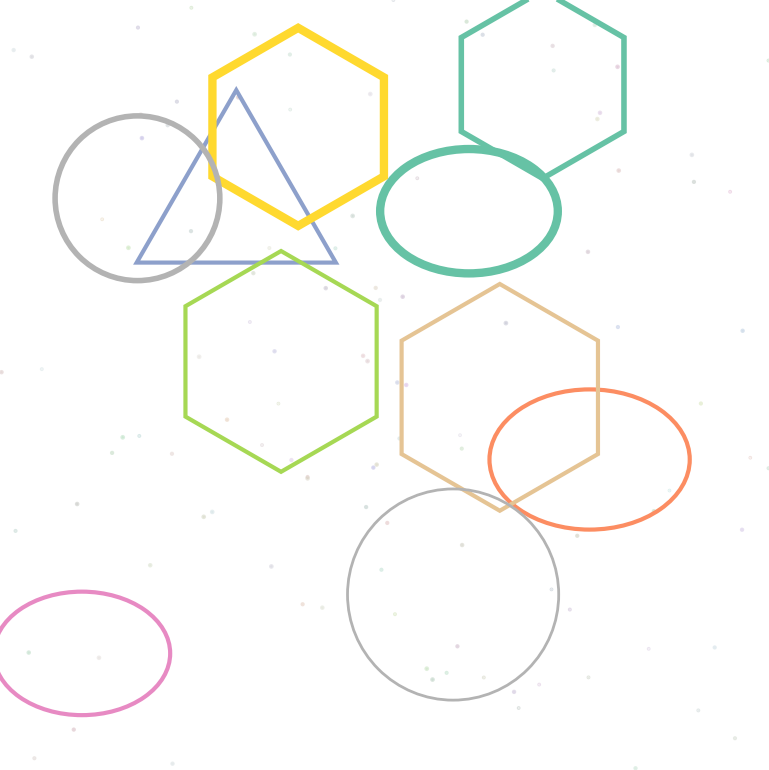[{"shape": "oval", "thickness": 3, "radius": 0.58, "center": [0.609, 0.726]}, {"shape": "hexagon", "thickness": 2, "radius": 0.61, "center": [0.705, 0.89]}, {"shape": "oval", "thickness": 1.5, "radius": 0.65, "center": [0.766, 0.403]}, {"shape": "triangle", "thickness": 1.5, "radius": 0.75, "center": [0.307, 0.734]}, {"shape": "oval", "thickness": 1.5, "radius": 0.57, "center": [0.106, 0.151]}, {"shape": "hexagon", "thickness": 1.5, "radius": 0.72, "center": [0.365, 0.531]}, {"shape": "hexagon", "thickness": 3, "radius": 0.64, "center": [0.387, 0.835]}, {"shape": "hexagon", "thickness": 1.5, "radius": 0.74, "center": [0.649, 0.484]}, {"shape": "circle", "thickness": 1, "radius": 0.69, "center": [0.588, 0.228]}, {"shape": "circle", "thickness": 2, "radius": 0.53, "center": [0.179, 0.743]}]